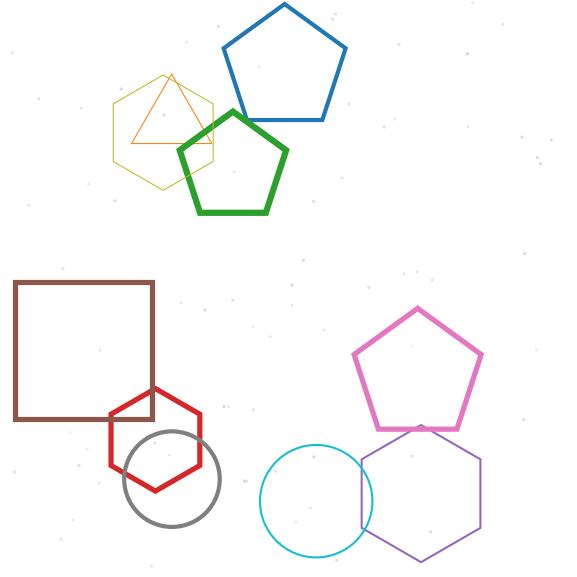[{"shape": "pentagon", "thickness": 2, "radius": 0.56, "center": [0.493, 0.881]}, {"shape": "triangle", "thickness": 0.5, "radius": 0.4, "center": [0.297, 0.791]}, {"shape": "pentagon", "thickness": 3, "radius": 0.48, "center": [0.403, 0.709]}, {"shape": "hexagon", "thickness": 2.5, "radius": 0.44, "center": [0.269, 0.238]}, {"shape": "hexagon", "thickness": 1, "radius": 0.59, "center": [0.729, 0.144]}, {"shape": "square", "thickness": 2.5, "radius": 0.59, "center": [0.144, 0.392]}, {"shape": "pentagon", "thickness": 2.5, "radius": 0.58, "center": [0.723, 0.35]}, {"shape": "circle", "thickness": 2, "radius": 0.41, "center": [0.298, 0.169]}, {"shape": "hexagon", "thickness": 0.5, "radius": 0.5, "center": [0.283, 0.769]}, {"shape": "circle", "thickness": 1, "radius": 0.49, "center": [0.548, 0.131]}]